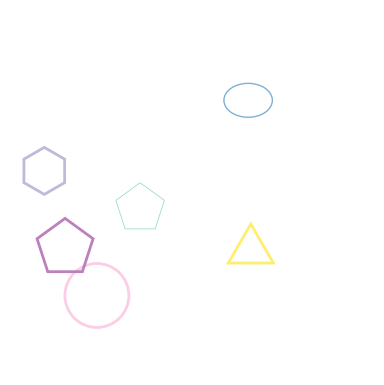[{"shape": "pentagon", "thickness": 0.5, "radius": 0.33, "center": [0.364, 0.459]}, {"shape": "hexagon", "thickness": 2, "radius": 0.31, "center": [0.115, 0.556]}, {"shape": "oval", "thickness": 1, "radius": 0.31, "center": [0.645, 0.739]}, {"shape": "circle", "thickness": 2, "radius": 0.42, "center": [0.252, 0.233]}, {"shape": "pentagon", "thickness": 2, "radius": 0.38, "center": [0.169, 0.356]}, {"shape": "triangle", "thickness": 2, "radius": 0.34, "center": [0.652, 0.351]}]